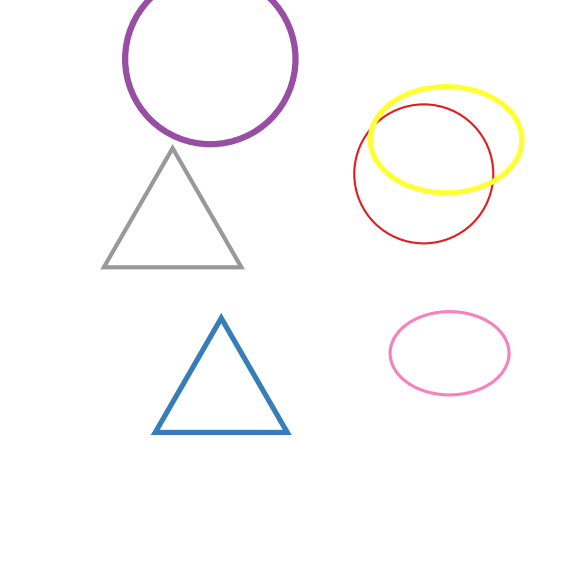[{"shape": "circle", "thickness": 1, "radius": 0.6, "center": [0.734, 0.698]}, {"shape": "triangle", "thickness": 2.5, "radius": 0.66, "center": [0.383, 0.316]}, {"shape": "circle", "thickness": 3, "radius": 0.74, "center": [0.364, 0.897]}, {"shape": "oval", "thickness": 2.5, "radius": 0.66, "center": [0.773, 0.757]}, {"shape": "oval", "thickness": 1.5, "radius": 0.51, "center": [0.778, 0.387]}, {"shape": "triangle", "thickness": 2, "radius": 0.69, "center": [0.299, 0.605]}]